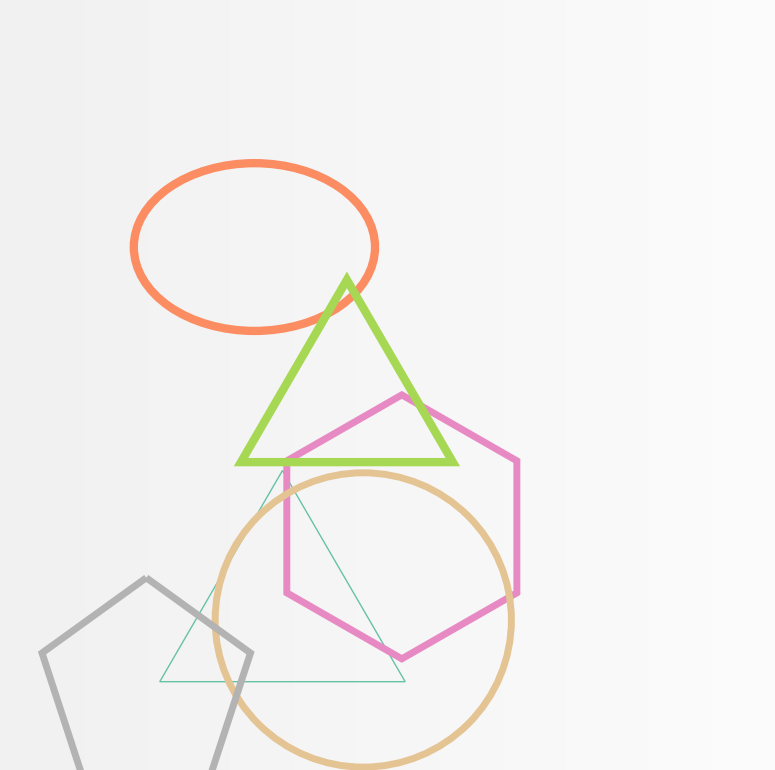[{"shape": "triangle", "thickness": 0.5, "radius": 0.91, "center": [0.364, 0.206]}, {"shape": "oval", "thickness": 3, "radius": 0.78, "center": [0.328, 0.679]}, {"shape": "hexagon", "thickness": 2.5, "radius": 0.86, "center": [0.519, 0.316]}, {"shape": "triangle", "thickness": 3, "radius": 0.79, "center": [0.448, 0.479]}, {"shape": "circle", "thickness": 2.5, "radius": 0.96, "center": [0.469, 0.195]}, {"shape": "pentagon", "thickness": 2.5, "radius": 0.71, "center": [0.189, 0.108]}]